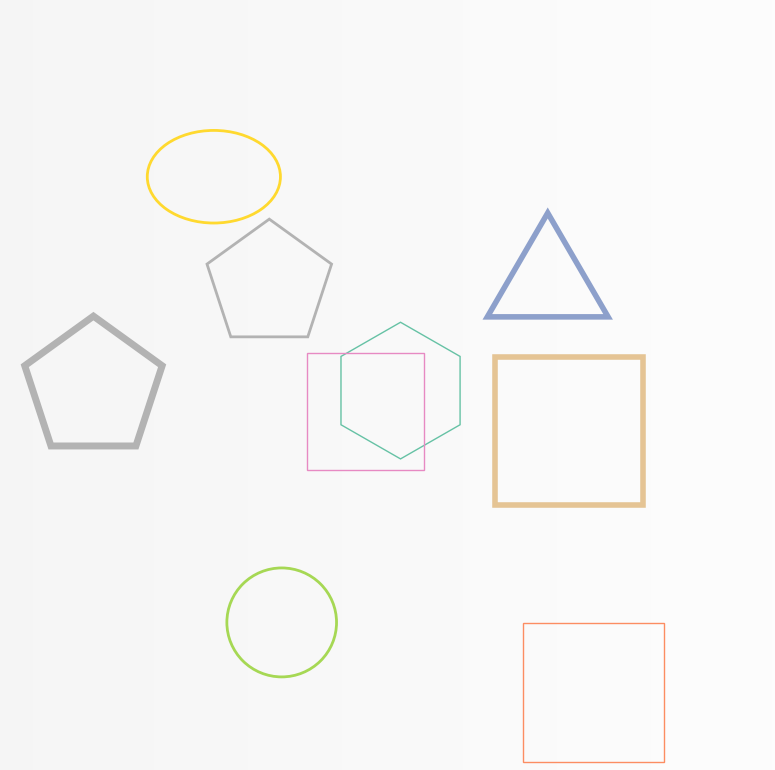[{"shape": "hexagon", "thickness": 0.5, "radius": 0.44, "center": [0.517, 0.493]}, {"shape": "square", "thickness": 0.5, "radius": 0.45, "center": [0.766, 0.101]}, {"shape": "triangle", "thickness": 2, "radius": 0.45, "center": [0.707, 0.633]}, {"shape": "square", "thickness": 0.5, "radius": 0.38, "center": [0.472, 0.466]}, {"shape": "circle", "thickness": 1, "radius": 0.35, "center": [0.363, 0.192]}, {"shape": "oval", "thickness": 1, "radius": 0.43, "center": [0.276, 0.77]}, {"shape": "square", "thickness": 2, "radius": 0.48, "center": [0.734, 0.44]}, {"shape": "pentagon", "thickness": 1, "radius": 0.42, "center": [0.347, 0.631]}, {"shape": "pentagon", "thickness": 2.5, "radius": 0.47, "center": [0.121, 0.496]}]